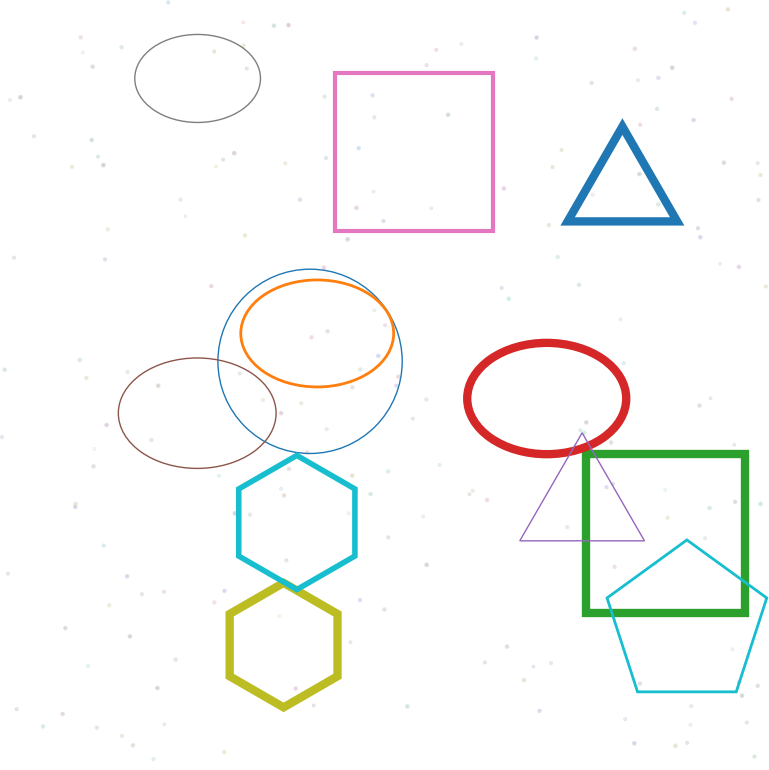[{"shape": "triangle", "thickness": 3, "radius": 0.41, "center": [0.808, 0.754]}, {"shape": "circle", "thickness": 0.5, "radius": 0.6, "center": [0.403, 0.531]}, {"shape": "oval", "thickness": 1, "radius": 0.5, "center": [0.412, 0.567]}, {"shape": "square", "thickness": 3, "radius": 0.52, "center": [0.864, 0.308]}, {"shape": "oval", "thickness": 3, "radius": 0.52, "center": [0.71, 0.482]}, {"shape": "triangle", "thickness": 0.5, "radius": 0.47, "center": [0.756, 0.344]}, {"shape": "oval", "thickness": 0.5, "radius": 0.51, "center": [0.256, 0.463]}, {"shape": "square", "thickness": 1.5, "radius": 0.51, "center": [0.537, 0.803]}, {"shape": "oval", "thickness": 0.5, "radius": 0.41, "center": [0.257, 0.898]}, {"shape": "hexagon", "thickness": 3, "radius": 0.4, "center": [0.368, 0.162]}, {"shape": "pentagon", "thickness": 1, "radius": 0.55, "center": [0.892, 0.19]}, {"shape": "hexagon", "thickness": 2, "radius": 0.44, "center": [0.385, 0.321]}]